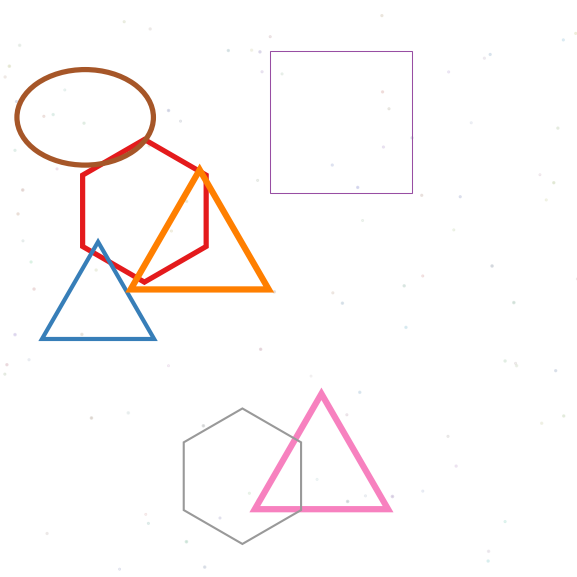[{"shape": "hexagon", "thickness": 2.5, "radius": 0.62, "center": [0.25, 0.634]}, {"shape": "triangle", "thickness": 2, "radius": 0.56, "center": [0.17, 0.468]}, {"shape": "square", "thickness": 0.5, "radius": 0.62, "center": [0.59, 0.788]}, {"shape": "triangle", "thickness": 3, "radius": 0.69, "center": [0.346, 0.567]}, {"shape": "oval", "thickness": 2.5, "radius": 0.59, "center": [0.148, 0.796]}, {"shape": "triangle", "thickness": 3, "radius": 0.67, "center": [0.557, 0.184]}, {"shape": "hexagon", "thickness": 1, "radius": 0.59, "center": [0.42, 0.175]}]